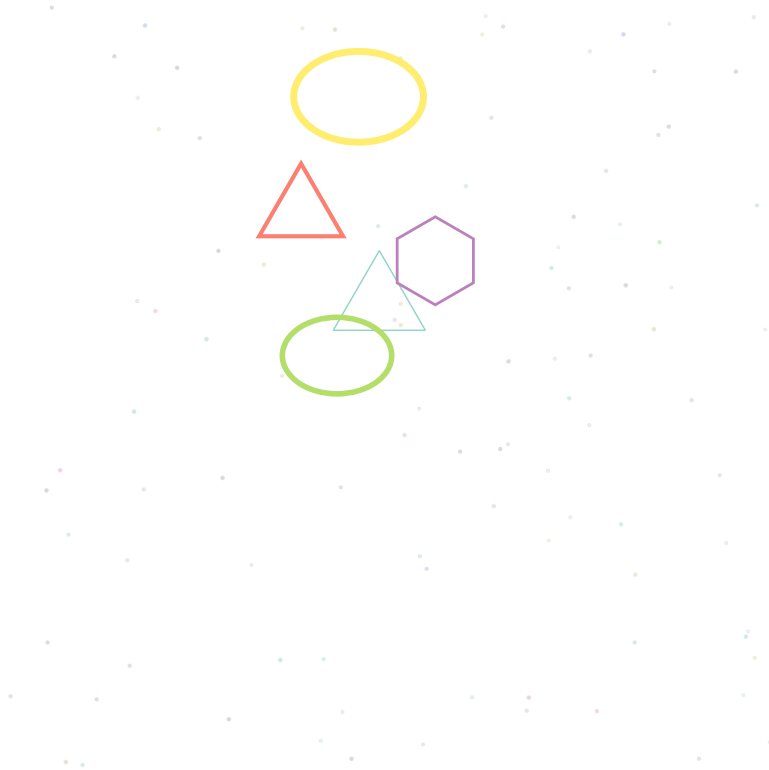[{"shape": "triangle", "thickness": 0.5, "radius": 0.35, "center": [0.493, 0.606]}, {"shape": "triangle", "thickness": 1.5, "radius": 0.31, "center": [0.391, 0.725]}, {"shape": "oval", "thickness": 2, "radius": 0.36, "center": [0.438, 0.538]}, {"shape": "hexagon", "thickness": 1, "radius": 0.29, "center": [0.565, 0.661]}, {"shape": "oval", "thickness": 2.5, "radius": 0.42, "center": [0.466, 0.874]}]